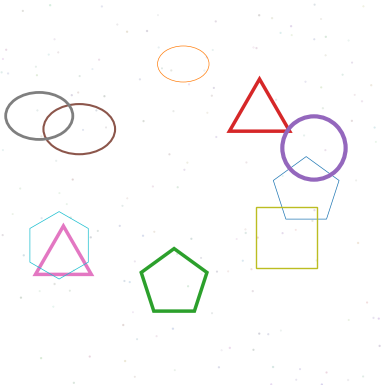[{"shape": "pentagon", "thickness": 0.5, "radius": 0.45, "center": [0.795, 0.504]}, {"shape": "oval", "thickness": 0.5, "radius": 0.33, "center": [0.476, 0.834]}, {"shape": "pentagon", "thickness": 2.5, "radius": 0.45, "center": [0.452, 0.265]}, {"shape": "triangle", "thickness": 2.5, "radius": 0.45, "center": [0.674, 0.704]}, {"shape": "circle", "thickness": 3, "radius": 0.41, "center": [0.816, 0.616]}, {"shape": "oval", "thickness": 1.5, "radius": 0.47, "center": [0.206, 0.665]}, {"shape": "triangle", "thickness": 2.5, "radius": 0.42, "center": [0.165, 0.329]}, {"shape": "oval", "thickness": 2, "radius": 0.44, "center": [0.102, 0.699]}, {"shape": "square", "thickness": 1, "radius": 0.39, "center": [0.744, 0.383]}, {"shape": "hexagon", "thickness": 0.5, "radius": 0.44, "center": [0.153, 0.363]}]